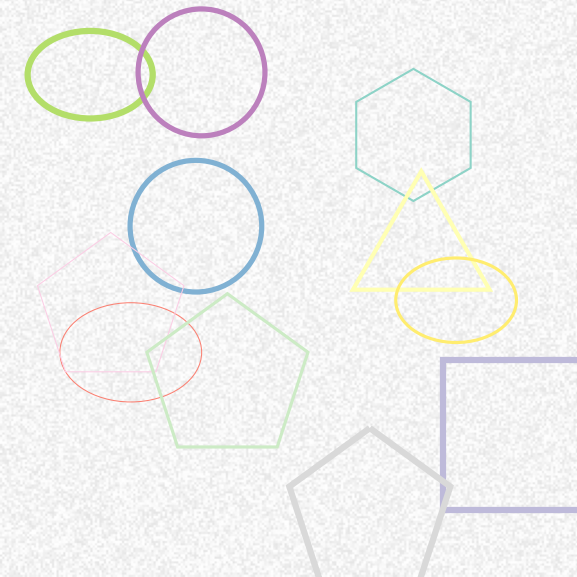[{"shape": "hexagon", "thickness": 1, "radius": 0.57, "center": [0.716, 0.765]}, {"shape": "triangle", "thickness": 2, "radius": 0.68, "center": [0.729, 0.566]}, {"shape": "square", "thickness": 3, "radius": 0.65, "center": [0.897, 0.246]}, {"shape": "oval", "thickness": 0.5, "radius": 0.61, "center": [0.226, 0.389]}, {"shape": "circle", "thickness": 2.5, "radius": 0.57, "center": [0.339, 0.607]}, {"shape": "oval", "thickness": 3, "radius": 0.54, "center": [0.156, 0.87]}, {"shape": "pentagon", "thickness": 0.5, "radius": 0.67, "center": [0.192, 0.463]}, {"shape": "pentagon", "thickness": 3, "radius": 0.73, "center": [0.64, 0.111]}, {"shape": "circle", "thickness": 2.5, "radius": 0.55, "center": [0.349, 0.874]}, {"shape": "pentagon", "thickness": 1.5, "radius": 0.73, "center": [0.394, 0.344]}, {"shape": "oval", "thickness": 1.5, "radius": 0.52, "center": [0.79, 0.479]}]